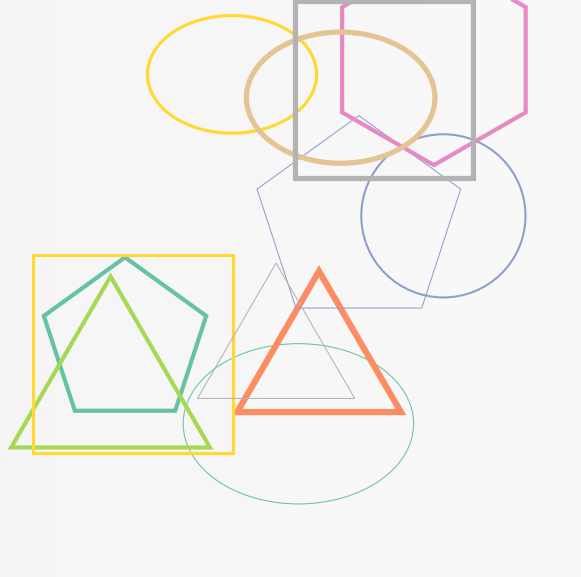[{"shape": "oval", "thickness": 0.5, "radius": 0.99, "center": [0.513, 0.265]}, {"shape": "pentagon", "thickness": 2, "radius": 0.73, "center": [0.215, 0.407]}, {"shape": "triangle", "thickness": 3, "radius": 0.81, "center": [0.549, 0.367]}, {"shape": "pentagon", "thickness": 0.5, "radius": 0.92, "center": [0.617, 0.615]}, {"shape": "circle", "thickness": 1, "radius": 0.71, "center": [0.763, 0.625]}, {"shape": "hexagon", "thickness": 2, "radius": 0.91, "center": [0.747, 0.896]}, {"shape": "triangle", "thickness": 2, "radius": 0.99, "center": [0.19, 0.323]}, {"shape": "oval", "thickness": 1.5, "radius": 0.73, "center": [0.399, 0.87]}, {"shape": "square", "thickness": 1.5, "radius": 0.86, "center": [0.229, 0.387]}, {"shape": "oval", "thickness": 2.5, "radius": 0.81, "center": [0.586, 0.83]}, {"shape": "square", "thickness": 2.5, "radius": 0.76, "center": [0.66, 0.844]}, {"shape": "triangle", "thickness": 0.5, "radius": 0.78, "center": [0.475, 0.387]}]